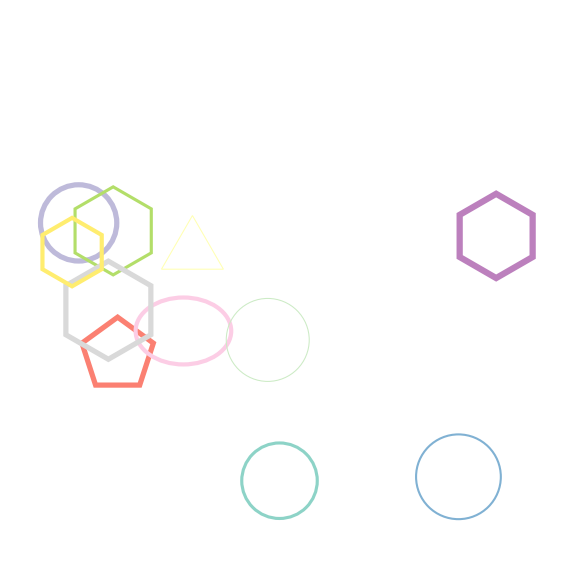[{"shape": "circle", "thickness": 1.5, "radius": 0.33, "center": [0.484, 0.167]}, {"shape": "triangle", "thickness": 0.5, "radius": 0.31, "center": [0.333, 0.564]}, {"shape": "circle", "thickness": 2.5, "radius": 0.33, "center": [0.136, 0.613]}, {"shape": "pentagon", "thickness": 2.5, "radius": 0.33, "center": [0.204, 0.385]}, {"shape": "circle", "thickness": 1, "radius": 0.37, "center": [0.794, 0.174]}, {"shape": "hexagon", "thickness": 1.5, "radius": 0.38, "center": [0.196, 0.599]}, {"shape": "oval", "thickness": 2, "radius": 0.41, "center": [0.318, 0.426]}, {"shape": "hexagon", "thickness": 2.5, "radius": 0.42, "center": [0.188, 0.462]}, {"shape": "hexagon", "thickness": 3, "radius": 0.36, "center": [0.859, 0.591]}, {"shape": "circle", "thickness": 0.5, "radius": 0.36, "center": [0.464, 0.411]}, {"shape": "hexagon", "thickness": 2, "radius": 0.3, "center": [0.125, 0.563]}]